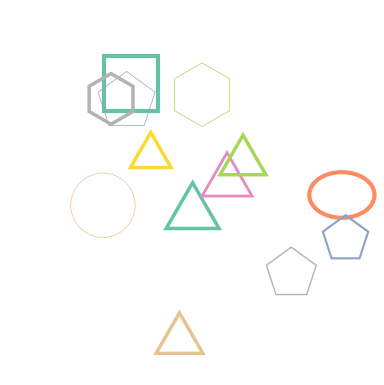[{"shape": "triangle", "thickness": 2.5, "radius": 0.4, "center": [0.5, 0.446]}, {"shape": "square", "thickness": 3, "radius": 0.35, "center": [0.34, 0.783]}, {"shape": "oval", "thickness": 3, "radius": 0.42, "center": [0.888, 0.494]}, {"shape": "pentagon", "thickness": 1.5, "radius": 0.31, "center": [0.898, 0.379]}, {"shape": "pentagon", "thickness": 0.5, "radius": 0.39, "center": [0.329, 0.737]}, {"shape": "triangle", "thickness": 2, "radius": 0.38, "center": [0.59, 0.528]}, {"shape": "triangle", "thickness": 2.5, "radius": 0.34, "center": [0.631, 0.58]}, {"shape": "hexagon", "thickness": 0.5, "radius": 0.41, "center": [0.525, 0.754]}, {"shape": "triangle", "thickness": 2.5, "radius": 0.3, "center": [0.392, 0.595]}, {"shape": "circle", "thickness": 0.5, "radius": 0.42, "center": [0.267, 0.467]}, {"shape": "triangle", "thickness": 2.5, "radius": 0.35, "center": [0.466, 0.117]}, {"shape": "pentagon", "thickness": 1, "radius": 0.34, "center": [0.757, 0.29]}, {"shape": "hexagon", "thickness": 2.5, "radius": 0.33, "center": [0.288, 0.743]}]